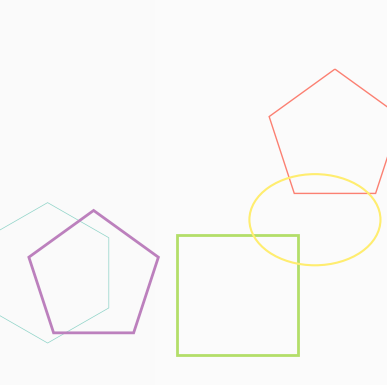[{"shape": "hexagon", "thickness": 0.5, "radius": 0.91, "center": [0.123, 0.291]}, {"shape": "pentagon", "thickness": 1, "radius": 0.89, "center": [0.864, 0.642]}, {"shape": "square", "thickness": 2, "radius": 0.78, "center": [0.612, 0.234]}, {"shape": "pentagon", "thickness": 2, "radius": 0.88, "center": [0.242, 0.278]}, {"shape": "oval", "thickness": 1.5, "radius": 0.85, "center": [0.813, 0.429]}]